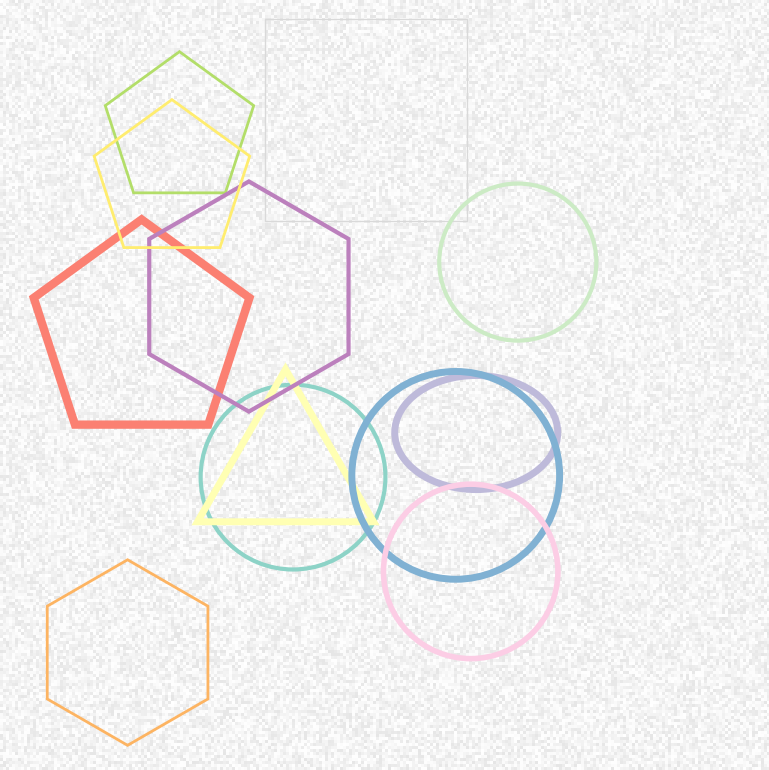[{"shape": "circle", "thickness": 1.5, "radius": 0.6, "center": [0.381, 0.38]}, {"shape": "triangle", "thickness": 2.5, "radius": 0.66, "center": [0.371, 0.388]}, {"shape": "oval", "thickness": 2.5, "radius": 0.53, "center": [0.618, 0.438]}, {"shape": "pentagon", "thickness": 3, "radius": 0.74, "center": [0.184, 0.568]}, {"shape": "circle", "thickness": 2.5, "radius": 0.67, "center": [0.592, 0.383]}, {"shape": "hexagon", "thickness": 1, "radius": 0.6, "center": [0.166, 0.153]}, {"shape": "pentagon", "thickness": 1, "radius": 0.51, "center": [0.233, 0.832]}, {"shape": "circle", "thickness": 2, "radius": 0.57, "center": [0.611, 0.258]}, {"shape": "square", "thickness": 0.5, "radius": 0.66, "center": [0.475, 0.844]}, {"shape": "hexagon", "thickness": 1.5, "radius": 0.75, "center": [0.323, 0.615]}, {"shape": "circle", "thickness": 1.5, "radius": 0.51, "center": [0.672, 0.66]}, {"shape": "pentagon", "thickness": 1, "radius": 0.53, "center": [0.223, 0.764]}]